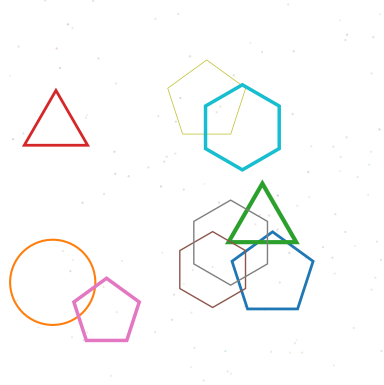[{"shape": "pentagon", "thickness": 2, "radius": 0.55, "center": [0.708, 0.287]}, {"shape": "circle", "thickness": 1.5, "radius": 0.55, "center": [0.137, 0.267]}, {"shape": "triangle", "thickness": 3, "radius": 0.51, "center": [0.682, 0.422]}, {"shape": "triangle", "thickness": 2, "radius": 0.47, "center": [0.145, 0.67]}, {"shape": "hexagon", "thickness": 1, "radius": 0.49, "center": [0.552, 0.3]}, {"shape": "pentagon", "thickness": 2.5, "radius": 0.45, "center": [0.277, 0.188]}, {"shape": "hexagon", "thickness": 1, "radius": 0.55, "center": [0.599, 0.37]}, {"shape": "pentagon", "thickness": 0.5, "radius": 0.53, "center": [0.537, 0.738]}, {"shape": "hexagon", "thickness": 2.5, "radius": 0.55, "center": [0.63, 0.669]}]